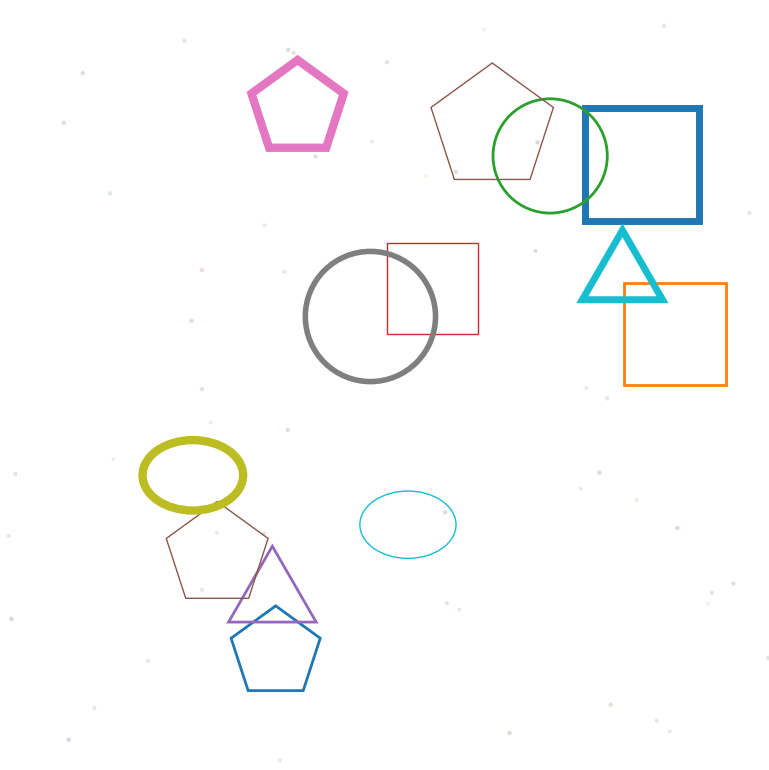[{"shape": "pentagon", "thickness": 1, "radius": 0.3, "center": [0.358, 0.152]}, {"shape": "square", "thickness": 2.5, "radius": 0.37, "center": [0.834, 0.786]}, {"shape": "square", "thickness": 1, "radius": 0.33, "center": [0.876, 0.567]}, {"shape": "circle", "thickness": 1, "radius": 0.37, "center": [0.714, 0.797]}, {"shape": "square", "thickness": 0.5, "radius": 0.3, "center": [0.562, 0.625]}, {"shape": "triangle", "thickness": 1, "radius": 0.33, "center": [0.354, 0.225]}, {"shape": "pentagon", "thickness": 0.5, "radius": 0.42, "center": [0.639, 0.835]}, {"shape": "pentagon", "thickness": 0.5, "radius": 0.35, "center": [0.282, 0.279]}, {"shape": "pentagon", "thickness": 3, "radius": 0.32, "center": [0.387, 0.859]}, {"shape": "circle", "thickness": 2, "radius": 0.42, "center": [0.481, 0.589]}, {"shape": "oval", "thickness": 3, "radius": 0.33, "center": [0.25, 0.383]}, {"shape": "oval", "thickness": 0.5, "radius": 0.31, "center": [0.53, 0.319]}, {"shape": "triangle", "thickness": 2.5, "radius": 0.3, "center": [0.808, 0.641]}]